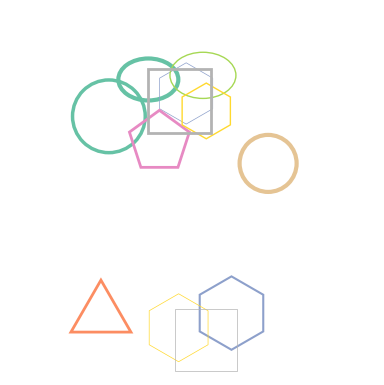[{"shape": "circle", "thickness": 2.5, "radius": 0.47, "center": [0.283, 0.698]}, {"shape": "oval", "thickness": 3, "radius": 0.39, "center": [0.385, 0.794]}, {"shape": "triangle", "thickness": 2, "radius": 0.45, "center": [0.262, 0.182]}, {"shape": "hexagon", "thickness": 0.5, "radius": 0.4, "center": [0.484, 0.757]}, {"shape": "hexagon", "thickness": 1.5, "radius": 0.48, "center": [0.601, 0.187]}, {"shape": "pentagon", "thickness": 2, "radius": 0.41, "center": [0.414, 0.632]}, {"shape": "oval", "thickness": 1, "radius": 0.43, "center": [0.527, 0.804]}, {"shape": "hexagon", "thickness": 0.5, "radius": 0.44, "center": [0.464, 0.149]}, {"shape": "hexagon", "thickness": 1, "radius": 0.36, "center": [0.536, 0.712]}, {"shape": "circle", "thickness": 3, "radius": 0.37, "center": [0.696, 0.576]}, {"shape": "square", "thickness": 0.5, "radius": 0.4, "center": [0.535, 0.117]}, {"shape": "square", "thickness": 2, "radius": 0.41, "center": [0.467, 0.737]}]